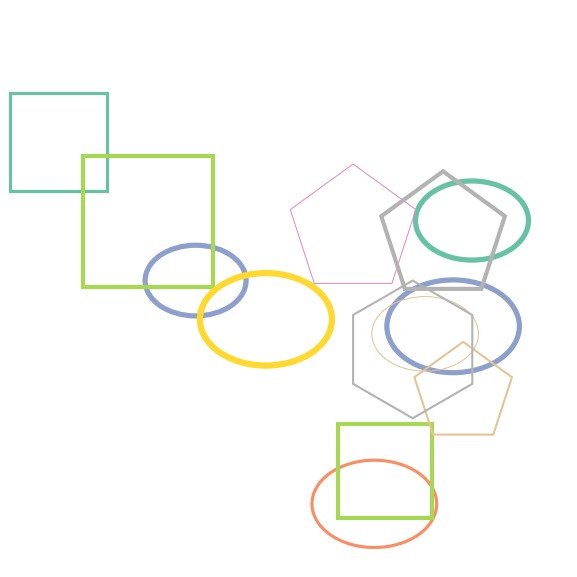[{"shape": "oval", "thickness": 2.5, "radius": 0.49, "center": [0.817, 0.617]}, {"shape": "square", "thickness": 1.5, "radius": 0.42, "center": [0.101, 0.753]}, {"shape": "oval", "thickness": 1.5, "radius": 0.54, "center": [0.648, 0.127]}, {"shape": "oval", "thickness": 2.5, "radius": 0.57, "center": [0.785, 0.434]}, {"shape": "oval", "thickness": 2.5, "radius": 0.44, "center": [0.339, 0.513]}, {"shape": "pentagon", "thickness": 0.5, "radius": 0.57, "center": [0.611, 0.601]}, {"shape": "square", "thickness": 2, "radius": 0.57, "center": [0.256, 0.616]}, {"shape": "square", "thickness": 2, "radius": 0.41, "center": [0.667, 0.183]}, {"shape": "oval", "thickness": 3, "radius": 0.57, "center": [0.461, 0.446]}, {"shape": "oval", "thickness": 0.5, "radius": 0.46, "center": [0.736, 0.421]}, {"shape": "pentagon", "thickness": 1, "radius": 0.44, "center": [0.802, 0.318]}, {"shape": "hexagon", "thickness": 1, "radius": 0.6, "center": [0.715, 0.394]}, {"shape": "pentagon", "thickness": 2, "radius": 0.56, "center": [0.767, 0.59]}]